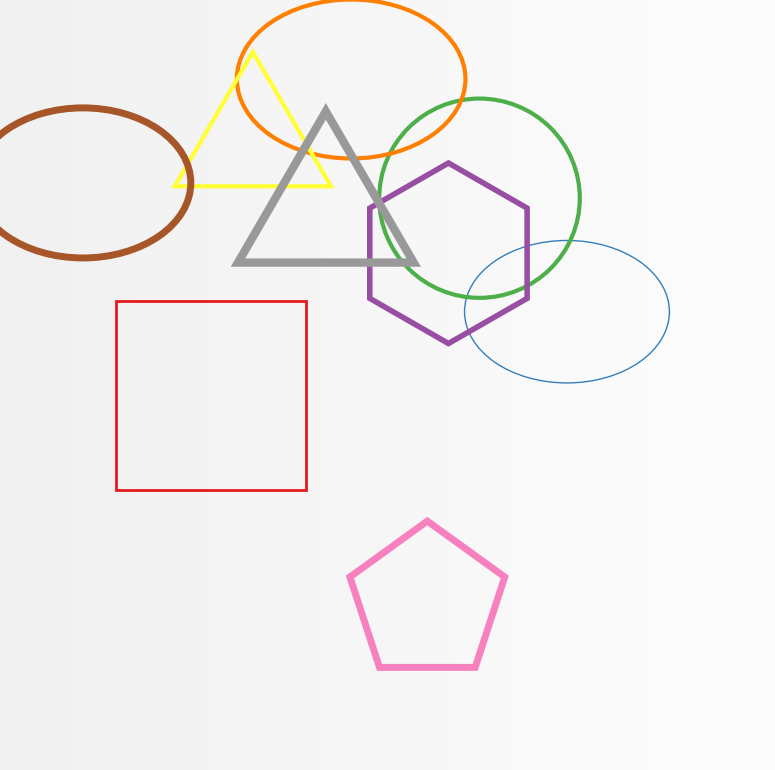[{"shape": "square", "thickness": 1, "radius": 0.61, "center": [0.272, 0.487]}, {"shape": "oval", "thickness": 0.5, "radius": 0.66, "center": [0.732, 0.595]}, {"shape": "circle", "thickness": 1.5, "radius": 0.65, "center": [0.619, 0.743]}, {"shape": "hexagon", "thickness": 2, "radius": 0.59, "center": [0.579, 0.671]}, {"shape": "oval", "thickness": 1.5, "radius": 0.74, "center": [0.453, 0.897]}, {"shape": "triangle", "thickness": 1.5, "radius": 0.58, "center": [0.326, 0.816]}, {"shape": "oval", "thickness": 2.5, "radius": 0.7, "center": [0.107, 0.762]}, {"shape": "pentagon", "thickness": 2.5, "radius": 0.53, "center": [0.551, 0.218]}, {"shape": "triangle", "thickness": 3, "radius": 0.65, "center": [0.42, 0.724]}]